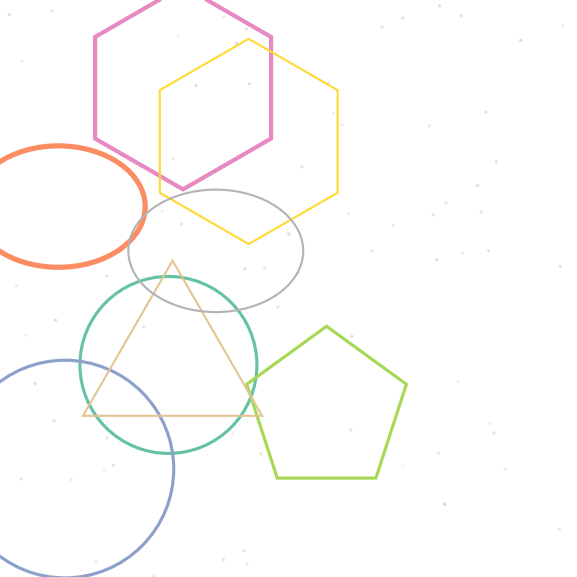[{"shape": "circle", "thickness": 1.5, "radius": 0.77, "center": [0.292, 0.367]}, {"shape": "oval", "thickness": 2.5, "radius": 0.75, "center": [0.101, 0.641]}, {"shape": "circle", "thickness": 1.5, "radius": 0.94, "center": [0.112, 0.187]}, {"shape": "hexagon", "thickness": 2, "radius": 0.88, "center": [0.317, 0.847]}, {"shape": "pentagon", "thickness": 1.5, "radius": 0.73, "center": [0.566, 0.289]}, {"shape": "hexagon", "thickness": 1, "radius": 0.89, "center": [0.431, 0.754]}, {"shape": "triangle", "thickness": 1, "radius": 0.9, "center": [0.299, 0.369]}, {"shape": "oval", "thickness": 1, "radius": 0.76, "center": [0.374, 0.565]}]